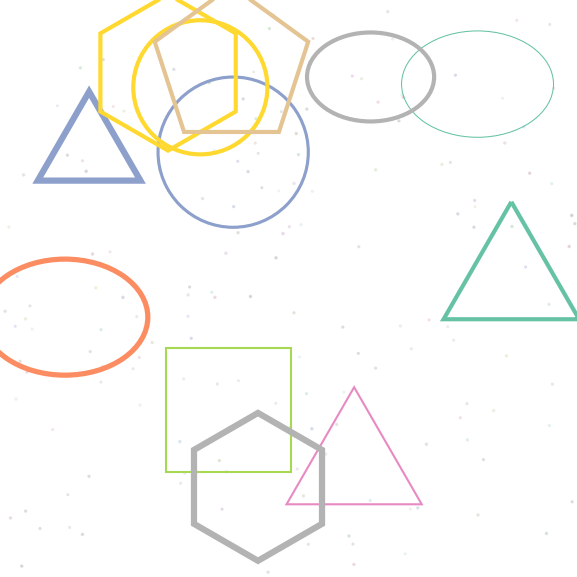[{"shape": "oval", "thickness": 0.5, "radius": 0.66, "center": [0.827, 0.854]}, {"shape": "triangle", "thickness": 2, "radius": 0.68, "center": [0.885, 0.514]}, {"shape": "oval", "thickness": 2.5, "radius": 0.72, "center": [0.112, 0.45]}, {"shape": "circle", "thickness": 1.5, "radius": 0.65, "center": [0.404, 0.736]}, {"shape": "triangle", "thickness": 3, "radius": 0.51, "center": [0.154, 0.738]}, {"shape": "triangle", "thickness": 1, "radius": 0.68, "center": [0.613, 0.193]}, {"shape": "square", "thickness": 1, "radius": 0.54, "center": [0.395, 0.289]}, {"shape": "circle", "thickness": 2, "radius": 0.58, "center": [0.347, 0.848]}, {"shape": "hexagon", "thickness": 2, "radius": 0.68, "center": [0.291, 0.874]}, {"shape": "pentagon", "thickness": 2, "radius": 0.7, "center": [0.401, 0.884]}, {"shape": "hexagon", "thickness": 3, "radius": 0.64, "center": [0.447, 0.156]}, {"shape": "oval", "thickness": 2, "radius": 0.55, "center": [0.642, 0.866]}]